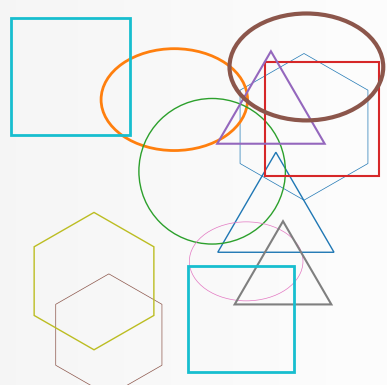[{"shape": "triangle", "thickness": 1, "radius": 0.87, "center": [0.712, 0.431]}, {"shape": "hexagon", "thickness": 0.5, "radius": 0.95, "center": [0.785, 0.671]}, {"shape": "oval", "thickness": 2, "radius": 0.94, "center": [0.45, 0.741]}, {"shape": "circle", "thickness": 1, "radius": 0.95, "center": [0.547, 0.555]}, {"shape": "square", "thickness": 1.5, "radius": 0.74, "center": [0.83, 0.691]}, {"shape": "triangle", "thickness": 1.5, "radius": 0.8, "center": [0.699, 0.707]}, {"shape": "hexagon", "thickness": 0.5, "radius": 0.79, "center": [0.281, 0.13]}, {"shape": "oval", "thickness": 3, "radius": 0.99, "center": [0.791, 0.826]}, {"shape": "oval", "thickness": 0.5, "radius": 0.73, "center": [0.635, 0.321]}, {"shape": "triangle", "thickness": 1.5, "radius": 0.72, "center": [0.73, 0.281]}, {"shape": "hexagon", "thickness": 1, "radius": 0.89, "center": [0.243, 0.27]}, {"shape": "square", "thickness": 2, "radius": 0.68, "center": [0.622, 0.171]}, {"shape": "square", "thickness": 2, "radius": 0.76, "center": [0.182, 0.801]}]